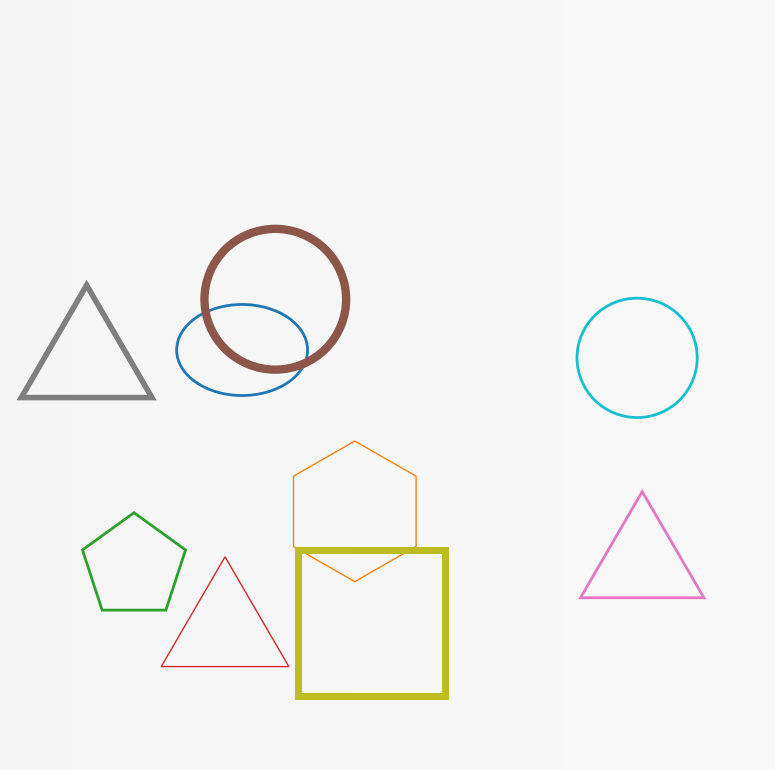[{"shape": "oval", "thickness": 1, "radius": 0.42, "center": [0.312, 0.545]}, {"shape": "hexagon", "thickness": 0.5, "radius": 0.46, "center": [0.458, 0.336]}, {"shape": "pentagon", "thickness": 1, "radius": 0.35, "center": [0.173, 0.264]}, {"shape": "triangle", "thickness": 0.5, "radius": 0.48, "center": [0.29, 0.182]}, {"shape": "circle", "thickness": 3, "radius": 0.46, "center": [0.355, 0.611]}, {"shape": "triangle", "thickness": 1, "radius": 0.46, "center": [0.829, 0.27]}, {"shape": "triangle", "thickness": 2, "radius": 0.49, "center": [0.112, 0.532]}, {"shape": "square", "thickness": 2.5, "radius": 0.47, "center": [0.48, 0.191]}, {"shape": "circle", "thickness": 1, "radius": 0.39, "center": [0.822, 0.535]}]